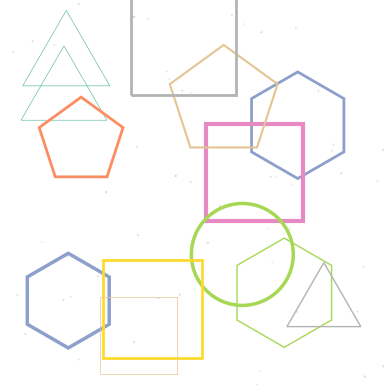[{"shape": "triangle", "thickness": 0.5, "radius": 0.65, "center": [0.172, 0.842]}, {"shape": "triangle", "thickness": 0.5, "radius": 0.64, "center": [0.166, 0.752]}, {"shape": "pentagon", "thickness": 2, "radius": 0.57, "center": [0.211, 0.633]}, {"shape": "hexagon", "thickness": 2.5, "radius": 0.61, "center": [0.177, 0.219]}, {"shape": "hexagon", "thickness": 2, "radius": 0.69, "center": [0.773, 0.675]}, {"shape": "square", "thickness": 3, "radius": 0.62, "center": [0.661, 0.552]}, {"shape": "circle", "thickness": 2.5, "radius": 0.66, "center": [0.629, 0.339]}, {"shape": "hexagon", "thickness": 1, "radius": 0.71, "center": [0.738, 0.24]}, {"shape": "square", "thickness": 2, "radius": 0.64, "center": [0.396, 0.198]}, {"shape": "pentagon", "thickness": 1.5, "radius": 0.74, "center": [0.581, 0.736]}, {"shape": "square", "thickness": 0.5, "radius": 0.5, "center": [0.36, 0.128]}, {"shape": "square", "thickness": 2, "radius": 0.68, "center": [0.477, 0.888]}, {"shape": "triangle", "thickness": 1, "radius": 0.55, "center": [0.841, 0.207]}]